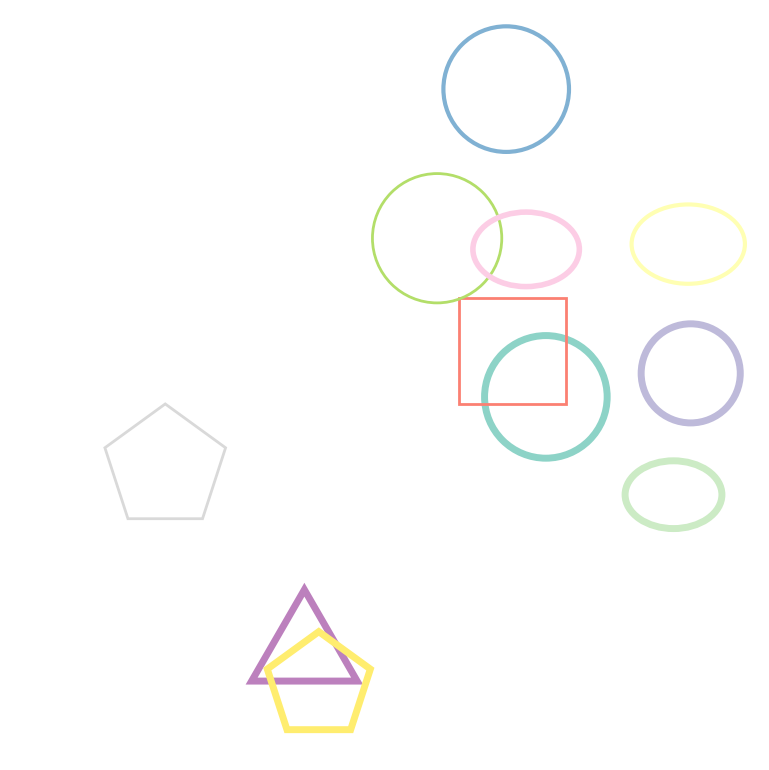[{"shape": "circle", "thickness": 2.5, "radius": 0.4, "center": [0.709, 0.485]}, {"shape": "oval", "thickness": 1.5, "radius": 0.37, "center": [0.894, 0.683]}, {"shape": "circle", "thickness": 2.5, "radius": 0.32, "center": [0.897, 0.515]}, {"shape": "square", "thickness": 1, "radius": 0.35, "center": [0.665, 0.544]}, {"shape": "circle", "thickness": 1.5, "radius": 0.41, "center": [0.657, 0.884]}, {"shape": "circle", "thickness": 1, "radius": 0.42, "center": [0.568, 0.691]}, {"shape": "oval", "thickness": 2, "radius": 0.35, "center": [0.683, 0.676]}, {"shape": "pentagon", "thickness": 1, "radius": 0.41, "center": [0.215, 0.393]}, {"shape": "triangle", "thickness": 2.5, "radius": 0.4, "center": [0.395, 0.155]}, {"shape": "oval", "thickness": 2.5, "radius": 0.31, "center": [0.875, 0.358]}, {"shape": "pentagon", "thickness": 2.5, "radius": 0.35, "center": [0.414, 0.109]}]